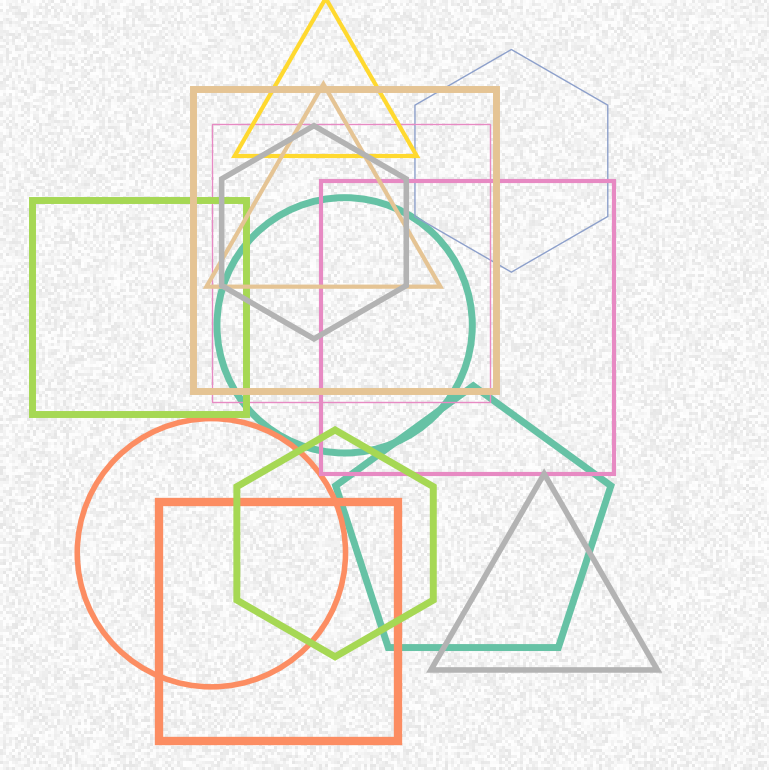[{"shape": "pentagon", "thickness": 2.5, "radius": 0.94, "center": [0.615, 0.311]}, {"shape": "circle", "thickness": 2.5, "radius": 0.83, "center": [0.448, 0.578]}, {"shape": "square", "thickness": 3, "radius": 0.77, "center": [0.362, 0.193]}, {"shape": "circle", "thickness": 2, "radius": 0.87, "center": [0.275, 0.282]}, {"shape": "hexagon", "thickness": 0.5, "radius": 0.72, "center": [0.664, 0.791]}, {"shape": "square", "thickness": 0.5, "radius": 0.9, "center": [0.456, 0.659]}, {"shape": "square", "thickness": 1.5, "radius": 0.95, "center": [0.607, 0.575]}, {"shape": "hexagon", "thickness": 2.5, "radius": 0.74, "center": [0.435, 0.294]}, {"shape": "square", "thickness": 2.5, "radius": 0.69, "center": [0.181, 0.601]}, {"shape": "triangle", "thickness": 1.5, "radius": 0.68, "center": [0.423, 0.866]}, {"shape": "triangle", "thickness": 1.5, "radius": 0.88, "center": [0.42, 0.715]}, {"shape": "square", "thickness": 2.5, "radius": 0.98, "center": [0.447, 0.689]}, {"shape": "triangle", "thickness": 2, "radius": 0.85, "center": [0.707, 0.215]}, {"shape": "hexagon", "thickness": 2, "radius": 0.69, "center": [0.408, 0.698]}]